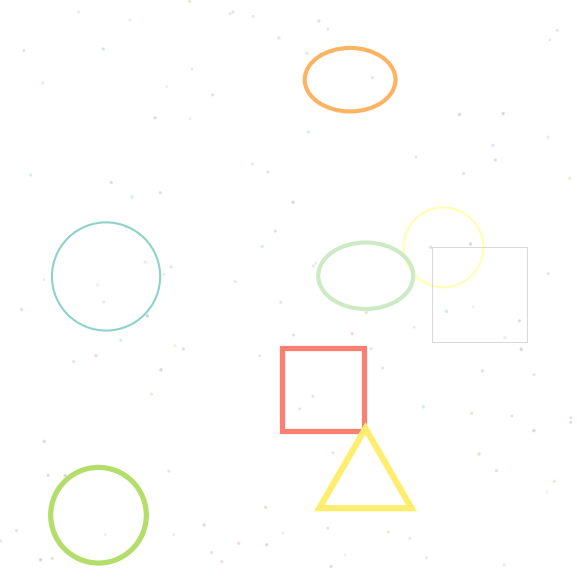[{"shape": "circle", "thickness": 1, "radius": 0.47, "center": [0.184, 0.52]}, {"shape": "circle", "thickness": 1, "radius": 0.35, "center": [0.768, 0.571]}, {"shape": "square", "thickness": 2.5, "radius": 0.36, "center": [0.559, 0.325]}, {"shape": "oval", "thickness": 2, "radius": 0.39, "center": [0.606, 0.861]}, {"shape": "circle", "thickness": 2.5, "radius": 0.41, "center": [0.171, 0.107]}, {"shape": "square", "thickness": 0.5, "radius": 0.41, "center": [0.831, 0.489]}, {"shape": "oval", "thickness": 2, "radius": 0.41, "center": [0.633, 0.522]}, {"shape": "triangle", "thickness": 3, "radius": 0.46, "center": [0.633, 0.165]}]